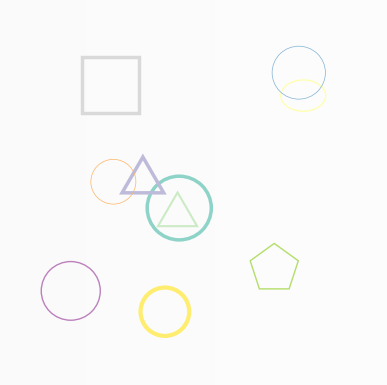[{"shape": "circle", "thickness": 2.5, "radius": 0.41, "center": [0.463, 0.46]}, {"shape": "oval", "thickness": 1, "radius": 0.29, "center": [0.783, 0.752]}, {"shape": "triangle", "thickness": 2.5, "radius": 0.31, "center": [0.369, 0.53]}, {"shape": "circle", "thickness": 0.5, "radius": 0.34, "center": [0.771, 0.811]}, {"shape": "circle", "thickness": 0.5, "radius": 0.29, "center": [0.293, 0.528]}, {"shape": "pentagon", "thickness": 1, "radius": 0.33, "center": [0.708, 0.302]}, {"shape": "square", "thickness": 2.5, "radius": 0.37, "center": [0.286, 0.779]}, {"shape": "circle", "thickness": 1, "radius": 0.38, "center": [0.183, 0.244]}, {"shape": "triangle", "thickness": 1.5, "radius": 0.29, "center": [0.458, 0.442]}, {"shape": "circle", "thickness": 3, "radius": 0.31, "center": [0.426, 0.19]}]